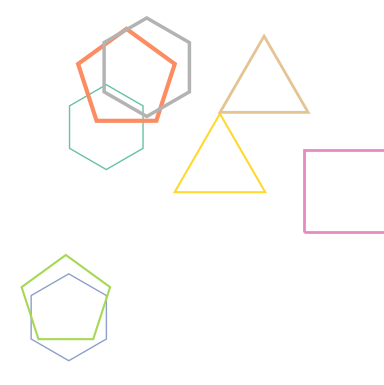[{"shape": "hexagon", "thickness": 1, "radius": 0.55, "center": [0.276, 0.67]}, {"shape": "pentagon", "thickness": 3, "radius": 0.66, "center": [0.328, 0.793]}, {"shape": "hexagon", "thickness": 1, "radius": 0.56, "center": [0.179, 0.176]}, {"shape": "square", "thickness": 2, "radius": 0.53, "center": [0.897, 0.504]}, {"shape": "pentagon", "thickness": 1.5, "radius": 0.6, "center": [0.171, 0.217]}, {"shape": "triangle", "thickness": 1.5, "radius": 0.68, "center": [0.571, 0.569]}, {"shape": "triangle", "thickness": 2, "radius": 0.66, "center": [0.686, 0.774]}, {"shape": "hexagon", "thickness": 2.5, "radius": 0.64, "center": [0.381, 0.825]}]